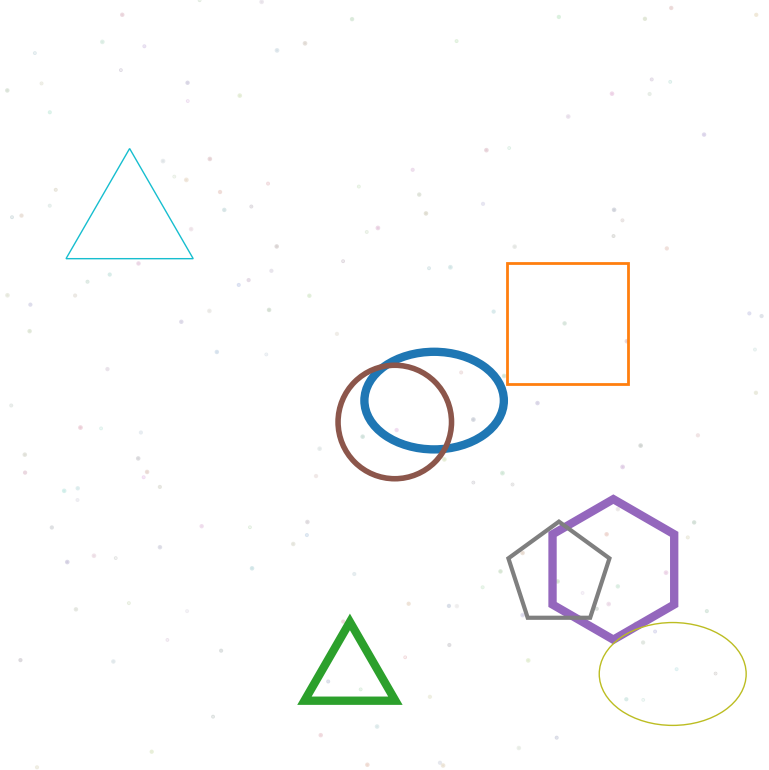[{"shape": "oval", "thickness": 3, "radius": 0.45, "center": [0.564, 0.48]}, {"shape": "square", "thickness": 1, "radius": 0.39, "center": [0.737, 0.58]}, {"shape": "triangle", "thickness": 3, "radius": 0.34, "center": [0.454, 0.124]}, {"shape": "hexagon", "thickness": 3, "radius": 0.46, "center": [0.797, 0.261]}, {"shape": "circle", "thickness": 2, "radius": 0.37, "center": [0.513, 0.452]}, {"shape": "pentagon", "thickness": 1.5, "radius": 0.35, "center": [0.726, 0.254]}, {"shape": "oval", "thickness": 0.5, "radius": 0.48, "center": [0.874, 0.125]}, {"shape": "triangle", "thickness": 0.5, "radius": 0.48, "center": [0.168, 0.712]}]